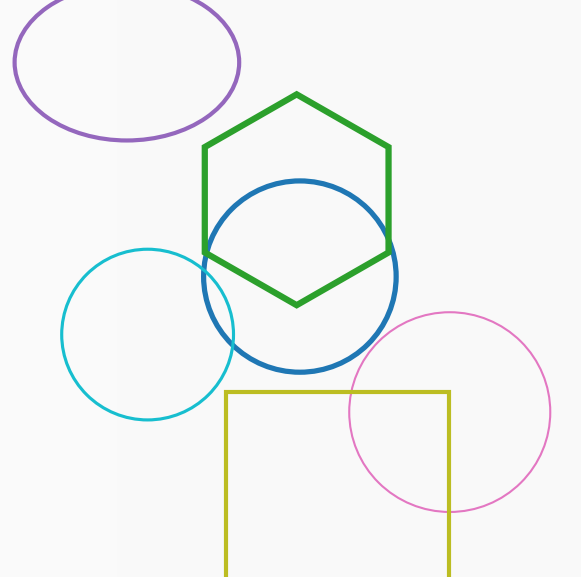[{"shape": "circle", "thickness": 2.5, "radius": 0.83, "center": [0.516, 0.52]}, {"shape": "hexagon", "thickness": 3, "radius": 0.91, "center": [0.51, 0.653]}, {"shape": "oval", "thickness": 2, "radius": 0.97, "center": [0.218, 0.891]}, {"shape": "circle", "thickness": 1, "radius": 0.86, "center": [0.774, 0.286]}, {"shape": "square", "thickness": 2, "radius": 0.96, "center": [0.58, 0.129]}, {"shape": "circle", "thickness": 1.5, "radius": 0.74, "center": [0.254, 0.42]}]